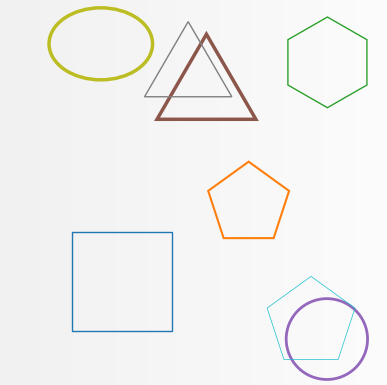[{"shape": "square", "thickness": 1, "radius": 0.64, "center": [0.316, 0.268]}, {"shape": "pentagon", "thickness": 1.5, "radius": 0.55, "center": [0.642, 0.47]}, {"shape": "hexagon", "thickness": 1, "radius": 0.59, "center": [0.845, 0.838]}, {"shape": "circle", "thickness": 2, "radius": 0.52, "center": [0.844, 0.119]}, {"shape": "triangle", "thickness": 2.5, "radius": 0.74, "center": [0.533, 0.764]}, {"shape": "triangle", "thickness": 1, "radius": 0.65, "center": [0.486, 0.814]}, {"shape": "oval", "thickness": 2.5, "radius": 0.67, "center": [0.26, 0.886]}, {"shape": "pentagon", "thickness": 0.5, "radius": 0.6, "center": [0.803, 0.163]}]